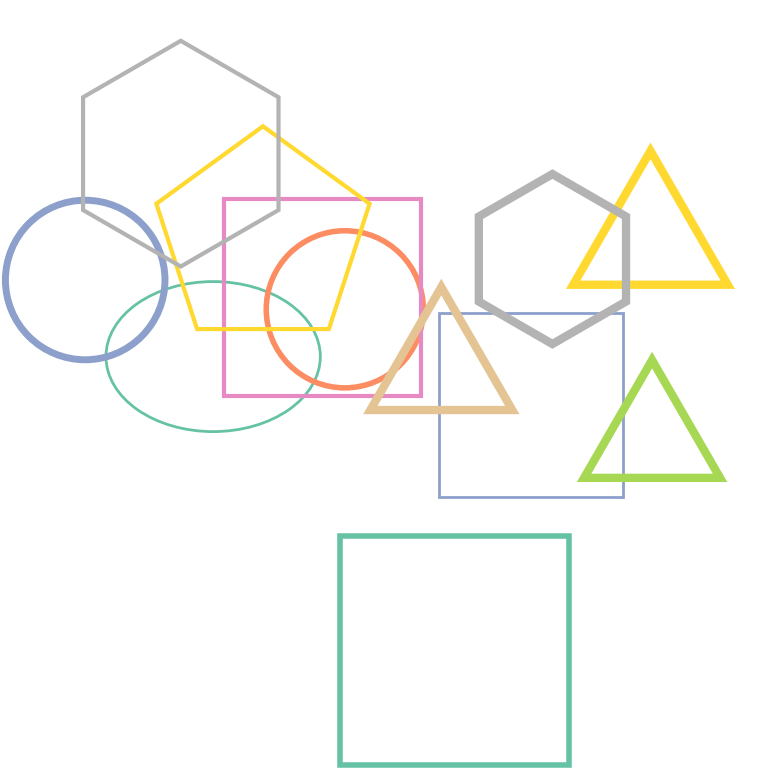[{"shape": "oval", "thickness": 1, "radius": 0.7, "center": [0.277, 0.537]}, {"shape": "square", "thickness": 2, "radius": 0.74, "center": [0.591, 0.156]}, {"shape": "circle", "thickness": 2, "radius": 0.51, "center": [0.448, 0.598]}, {"shape": "circle", "thickness": 2.5, "radius": 0.52, "center": [0.111, 0.636]}, {"shape": "square", "thickness": 1, "radius": 0.6, "center": [0.69, 0.474]}, {"shape": "square", "thickness": 1.5, "radius": 0.64, "center": [0.419, 0.614]}, {"shape": "triangle", "thickness": 3, "radius": 0.51, "center": [0.847, 0.43]}, {"shape": "pentagon", "thickness": 1.5, "radius": 0.73, "center": [0.342, 0.69]}, {"shape": "triangle", "thickness": 3, "radius": 0.58, "center": [0.845, 0.688]}, {"shape": "triangle", "thickness": 3, "radius": 0.53, "center": [0.573, 0.521]}, {"shape": "hexagon", "thickness": 1.5, "radius": 0.73, "center": [0.235, 0.8]}, {"shape": "hexagon", "thickness": 3, "radius": 0.55, "center": [0.717, 0.664]}]